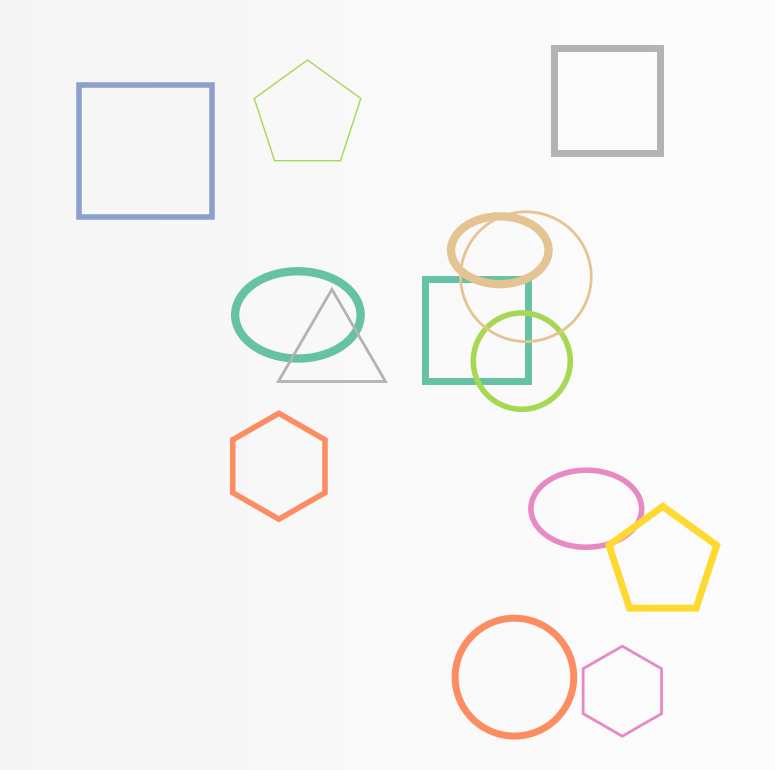[{"shape": "oval", "thickness": 3, "radius": 0.4, "center": [0.384, 0.591]}, {"shape": "square", "thickness": 2.5, "radius": 0.33, "center": [0.614, 0.572]}, {"shape": "circle", "thickness": 2.5, "radius": 0.38, "center": [0.664, 0.121]}, {"shape": "hexagon", "thickness": 2, "radius": 0.34, "center": [0.36, 0.395]}, {"shape": "square", "thickness": 2, "radius": 0.43, "center": [0.187, 0.804]}, {"shape": "oval", "thickness": 2, "radius": 0.36, "center": [0.756, 0.339]}, {"shape": "hexagon", "thickness": 1, "radius": 0.29, "center": [0.803, 0.102]}, {"shape": "circle", "thickness": 2, "radius": 0.31, "center": [0.673, 0.531]}, {"shape": "pentagon", "thickness": 0.5, "radius": 0.36, "center": [0.397, 0.85]}, {"shape": "pentagon", "thickness": 2.5, "radius": 0.37, "center": [0.855, 0.269]}, {"shape": "circle", "thickness": 1, "radius": 0.42, "center": [0.679, 0.641]}, {"shape": "oval", "thickness": 3, "radius": 0.31, "center": [0.645, 0.675]}, {"shape": "triangle", "thickness": 1, "radius": 0.4, "center": [0.428, 0.544]}, {"shape": "square", "thickness": 2.5, "radius": 0.34, "center": [0.783, 0.869]}]